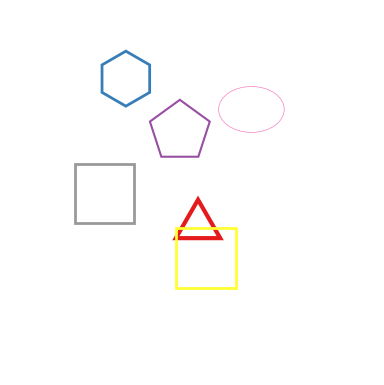[{"shape": "triangle", "thickness": 3, "radius": 0.33, "center": [0.514, 0.415]}, {"shape": "hexagon", "thickness": 2, "radius": 0.36, "center": [0.327, 0.796]}, {"shape": "pentagon", "thickness": 1.5, "radius": 0.41, "center": [0.467, 0.659]}, {"shape": "square", "thickness": 2, "radius": 0.39, "center": [0.534, 0.329]}, {"shape": "oval", "thickness": 0.5, "radius": 0.43, "center": [0.653, 0.716]}, {"shape": "square", "thickness": 2, "radius": 0.39, "center": [0.271, 0.497]}]